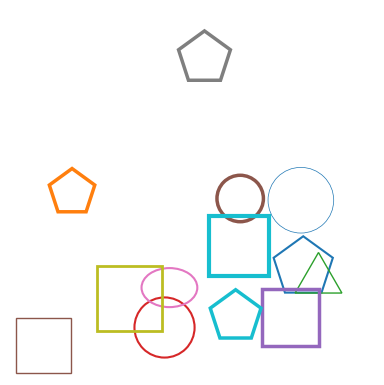[{"shape": "pentagon", "thickness": 1.5, "radius": 0.4, "center": [0.788, 0.305]}, {"shape": "circle", "thickness": 0.5, "radius": 0.43, "center": [0.782, 0.48]}, {"shape": "pentagon", "thickness": 2.5, "radius": 0.31, "center": [0.187, 0.5]}, {"shape": "triangle", "thickness": 1, "radius": 0.35, "center": [0.827, 0.274]}, {"shape": "circle", "thickness": 1.5, "radius": 0.39, "center": [0.427, 0.149]}, {"shape": "square", "thickness": 2.5, "radius": 0.37, "center": [0.754, 0.175]}, {"shape": "square", "thickness": 1, "radius": 0.36, "center": [0.113, 0.103]}, {"shape": "circle", "thickness": 2.5, "radius": 0.3, "center": [0.624, 0.484]}, {"shape": "oval", "thickness": 1.5, "radius": 0.36, "center": [0.44, 0.253]}, {"shape": "pentagon", "thickness": 2.5, "radius": 0.35, "center": [0.531, 0.849]}, {"shape": "square", "thickness": 2, "radius": 0.42, "center": [0.336, 0.225]}, {"shape": "square", "thickness": 3, "radius": 0.39, "center": [0.62, 0.362]}, {"shape": "pentagon", "thickness": 2.5, "radius": 0.35, "center": [0.612, 0.178]}]